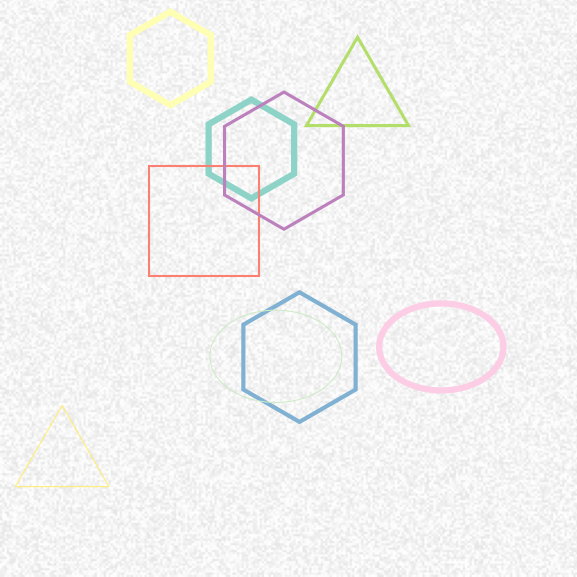[{"shape": "hexagon", "thickness": 3, "radius": 0.43, "center": [0.435, 0.741]}, {"shape": "hexagon", "thickness": 3, "radius": 0.4, "center": [0.295, 0.898]}, {"shape": "square", "thickness": 1, "radius": 0.48, "center": [0.353, 0.616]}, {"shape": "hexagon", "thickness": 2, "radius": 0.56, "center": [0.519, 0.381]}, {"shape": "triangle", "thickness": 1.5, "radius": 0.51, "center": [0.619, 0.833]}, {"shape": "oval", "thickness": 3, "radius": 0.54, "center": [0.764, 0.398]}, {"shape": "hexagon", "thickness": 1.5, "radius": 0.59, "center": [0.492, 0.721]}, {"shape": "oval", "thickness": 0.5, "radius": 0.57, "center": [0.478, 0.382]}, {"shape": "triangle", "thickness": 0.5, "radius": 0.47, "center": [0.108, 0.203]}]